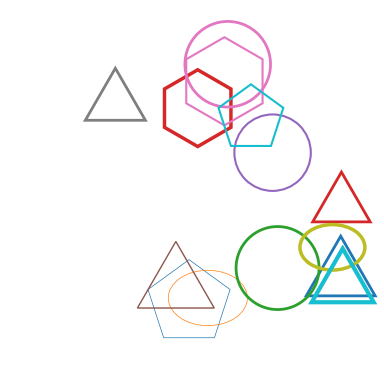[{"shape": "pentagon", "thickness": 0.5, "radius": 0.56, "center": [0.491, 0.213]}, {"shape": "triangle", "thickness": 2, "radius": 0.52, "center": [0.885, 0.283]}, {"shape": "oval", "thickness": 0.5, "radius": 0.51, "center": [0.54, 0.226]}, {"shape": "circle", "thickness": 2, "radius": 0.54, "center": [0.721, 0.304]}, {"shape": "hexagon", "thickness": 2.5, "radius": 0.5, "center": [0.514, 0.719]}, {"shape": "triangle", "thickness": 2, "radius": 0.43, "center": [0.887, 0.467]}, {"shape": "circle", "thickness": 1.5, "radius": 0.5, "center": [0.708, 0.603]}, {"shape": "triangle", "thickness": 1, "radius": 0.58, "center": [0.457, 0.258]}, {"shape": "hexagon", "thickness": 1.5, "radius": 0.57, "center": [0.583, 0.789]}, {"shape": "circle", "thickness": 2, "radius": 0.56, "center": [0.591, 0.833]}, {"shape": "triangle", "thickness": 2, "radius": 0.45, "center": [0.3, 0.733]}, {"shape": "oval", "thickness": 2.5, "radius": 0.42, "center": [0.863, 0.358]}, {"shape": "triangle", "thickness": 3, "radius": 0.46, "center": [0.89, 0.261]}, {"shape": "pentagon", "thickness": 1.5, "radius": 0.44, "center": [0.652, 0.692]}]